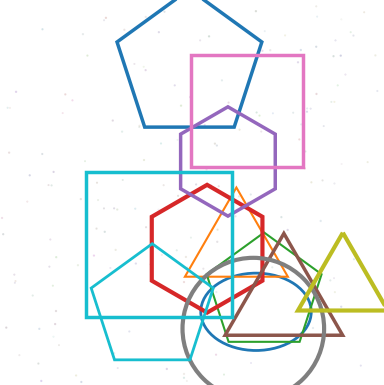[{"shape": "oval", "thickness": 2, "radius": 0.72, "center": [0.665, 0.19]}, {"shape": "pentagon", "thickness": 2.5, "radius": 0.99, "center": [0.492, 0.83]}, {"shape": "triangle", "thickness": 1.5, "radius": 0.77, "center": [0.614, 0.358]}, {"shape": "pentagon", "thickness": 1.5, "radius": 0.78, "center": [0.686, 0.239]}, {"shape": "hexagon", "thickness": 3, "radius": 0.83, "center": [0.538, 0.354]}, {"shape": "hexagon", "thickness": 2.5, "radius": 0.71, "center": [0.592, 0.581]}, {"shape": "triangle", "thickness": 2.5, "radius": 0.88, "center": [0.737, 0.217]}, {"shape": "square", "thickness": 2.5, "radius": 0.73, "center": [0.641, 0.711]}, {"shape": "circle", "thickness": 3, "radius": 0.92, "center": [0.658, 0.146]}, {"shape": "triangle", "thickness": 3, "radius": 0.67, "center": [0.891, 0.261]}, {"shape": "pentagon", "thickness": 2, "radius": 0.83, "center": [0.395, 0.2]}, {"shape": "square", "thickness": 2.5, "radius": 0.94, "center": [0.413, 0.365]}]